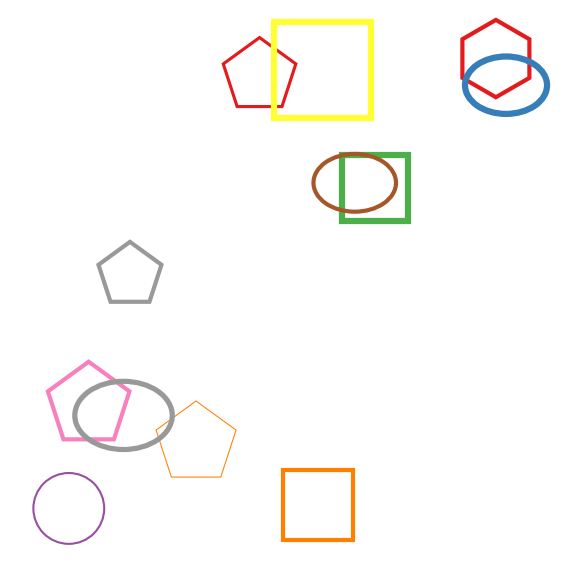[{"shape": "pentagon", "thickness": 1.5, "radius": 0.33, "center": [0.449, 0.868]}, {"shape": "hexagon", "thickness": 2, "radius": 0.33, "center": [0.859, 0.898]}, {"shape": "oval", "thickness": 3, "radius": 0.36, "center": [0.876, 0.852]}, {"shape": "square", "thickness": 3, "radius": 0.29, "center": [0.65, 0.674]}, {"shape": "circle", "thickness": 1, "radius": 0.31, "center": [0.119, 0.119]}, {"shape": "square", "thickness": 2, "radius": 0.3, "center": [0.551, 0.125]}, {"shape": "pentagon", "thickness": 0.5, "radius": 0.36, "center": [0.339, 0.232]}, {"shape": "square", "thickness": 3, "radius": 0.42, "center": [0.559, 0.878]}, {"shape": "oval", "thickness": 2, "radius": 0.36, "center": [0.614, 0.683]}, {"shape": "pentagon", "thickness": 2, "radius": 0.37, "center": [0.154, 0.298]}, {"shape": "pentagon", "thickness": 2, "radius": 0.29, "center": [0.225, 0.523]}, {"shape": "oval", "thickness": 2.5, "radius": 0.42, "center": [0.214, 0.28]}]